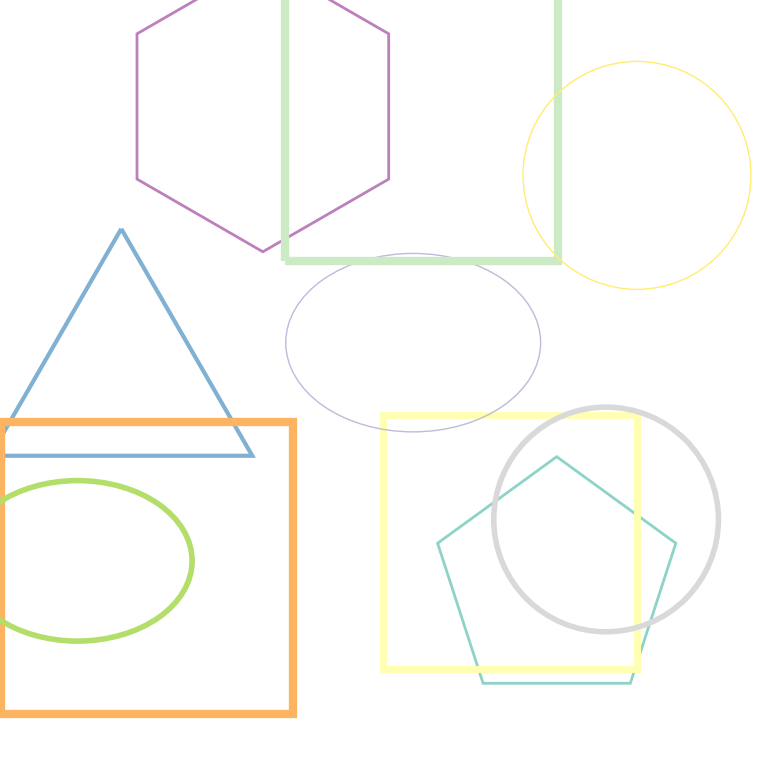[{"shape": "pentagon", "thickness": 1, "radius": 0.81, "center": [0.723, 0.244]}, {"shape": "square", "thickness": 2.5, "radius": 0.82, "center": [0.663, 0.295]}, {"shape": "oval", "thickness": 0.5, "radius": 0.83, "center": [0.537, 0.555]}, {"shape": "triangle", "thickness": 1.5, "radius": 0.98, "center": [0.157, 0.506]}, {"shape": "square", "thickness": 3, "radius": 0.95, "center": [0.191, 0.263]}, {"shape": "oval", "thickness": 2, "radius": 0.74, "center": [0.101, 0.272]}, {"shape": "circle", "thickness": 2, "radius": 0.73, "center": [0.787, 0.325]}, {"shape": "hexagon", "thickness": 1, "radius": 0.94, "center": [0.341, 0.862]}, {"shape": "square", "thickness": 3, "radius": 0.89, "center": [0.547, 0.838]}, {"shape": "circle", "thickness": 0.5, "radius": 0.74, "center": [0.827, 0.772]}]